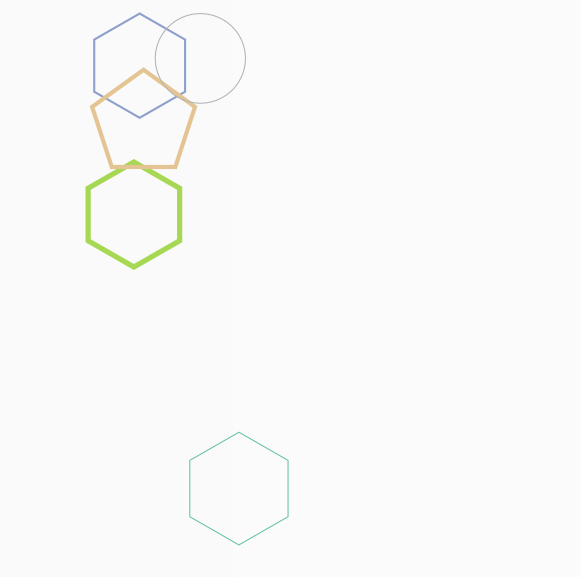[{"shape": "hexagon", "thickness": 0.5, "radius": 0.49, "center": [0.411, 0.153]}, {"shape": "hexagon", "thickness": 1, "radius": 0.45, "center": [0.24, 0.885]}, {"shape": "hexagon", "thickness": 2.5, "radius": 0.45, "center": [0.23, 0.628]}, {"shape": "pentagon", "thickness": 2, "radius": 0.47, "center": [0.247, 0.785]}, {"shape": "circle", "thickness": 0.5, "radius": 0.39, "center": [0.345, 0.898]}]